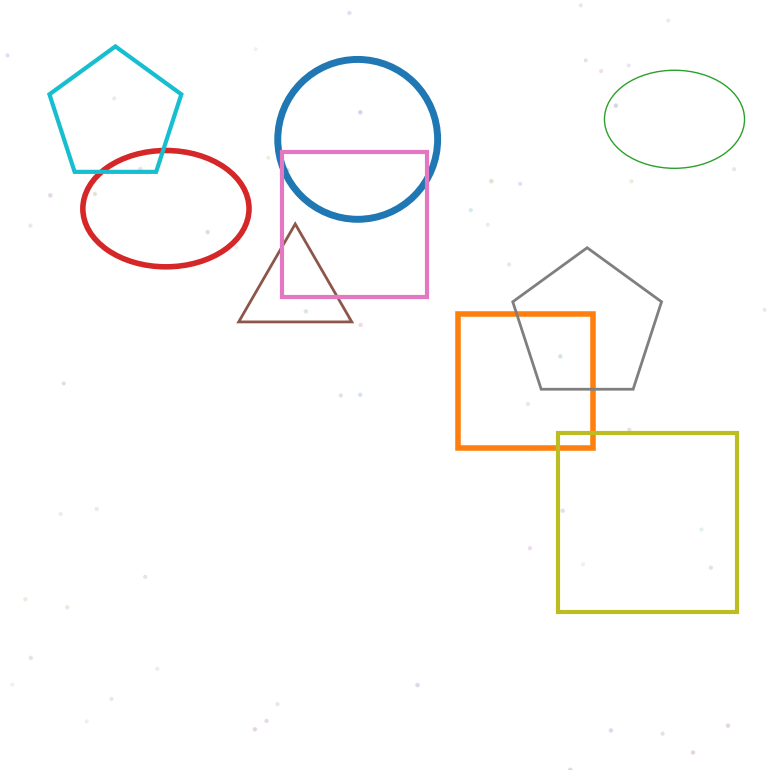[{"shape": "circle", "thickness": 2.5, "radius": 0.52, "center": [0.465, 0.819]}, {"shape": "square", "thickness": 2, "radius": 0.44, "center": [0.682, 0.505]}, {"shape": "oval", "thickness": 0.5, "radius": 0.45, "center": [0.876, 0.845]}, {"shape": "oval", "thickness": 2, "radius": 0.54, "center": [0.216, 0.729]}, {"shape": "triangle", "thickness": 1, "radius": 0.42, "center": [0.383, 0.624]}, {"shape": "square", "thickness": 1.5, "radius": 0.47, "center": [0.46, 0.708]}, {"shape": "pentagon", "thickness": 1, "radius": 0.51, "center": [0.763, 0.577]}, {"shape": "square", "thickness": 1.5, "radius": 0.58, "center": [0.841, 0.321]}, {"shape": "pentagon", "thickness": 1.5, "radius": 0.45, "center": [0.15, 0.85]}]